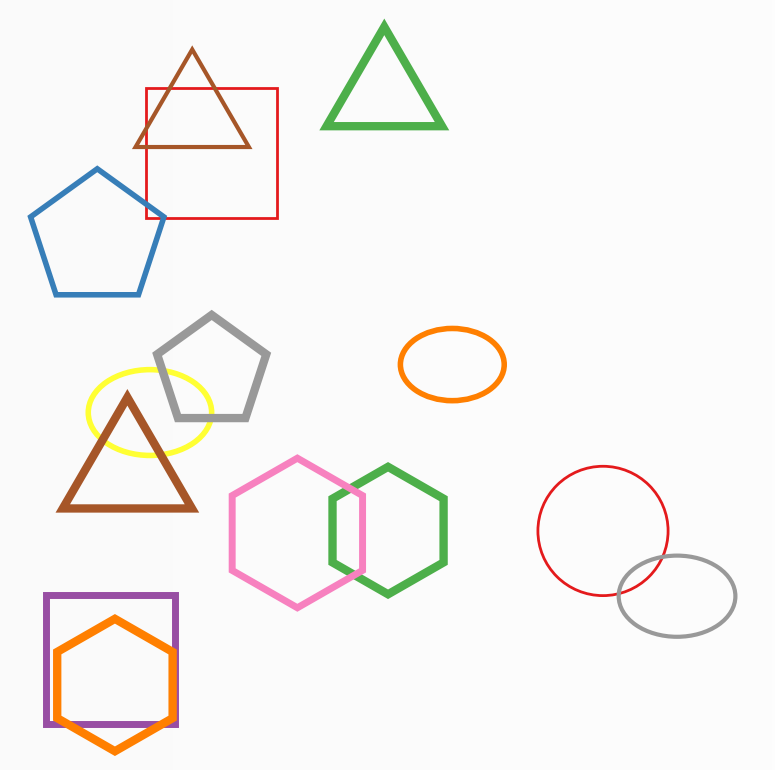[{"shape": "square", "thickness": 1, "radius": 0.42, "center": [0.273, 0.801]}, {"shape": "circle", "thickness": 1, "radius": 0.42, "center": [0.778, 0.31]}, {"shape": "pentagon", "thickness": 2, "radius": 0.45, "center": [0.126, 0.69]}, {"shape": "triangle", "thickness": 3, "radius": 0.43, "center": [0.496, 0.879]}, {"shape": "hexagon", "thickness": 3, "radius": 0.41, "center": [0.501, 0.311]}, {"shape": "square", "thickness": 2.5, "radius": 0.42, "center": [0.143, 0.143]}, {"shape": "oval", "thickness": 2, "radius": 0.33, "center": [0.584, 0.527]}, {"shape": "hexagon", "thickness": 3, "radius": 0.43, "center": [0.148, 0.11]}, {"shape": "oval", "thickness": 2, "radius": 0.4, "center": [0.193, 0.464]}, {"shape": "triangle", "thickness": 3, "radius": 0.48, "center": [0.164, 0.388]}, {"shape": "triangle", "thickness": 1.5, "radius": 0.42, "center": [0.248, 0.851]}, {"shape": "hexagon", "thickness": 2.5, "radius": 0.49, "center": [0.384, 0.308]}, {"shape": "oval", "thickness": 1.5, "radius": 0.38, "center": [0.874, 0.226]}, {"shape": "pentagon", "thickness": 3, "radius": 0.37, "center": [0.273, 0.517]}]